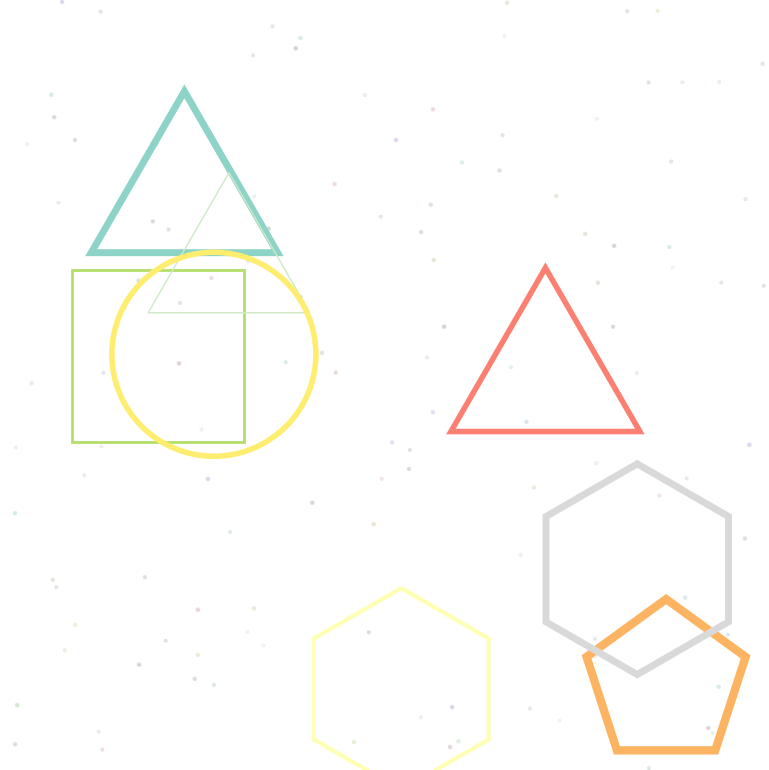[{"shape": "triangle", "thickness": 2.5, "radius": 0.7, "center": [0.239, 0.742]}, {"shape": "hexagon", "thickness": 1.5, "radius": 0.66, "center": [0.521, 0.105]}, {"shape": "triangle", "thickness": 2, "radius": 0.71, "center": [0.708, 0.51]}, {"shape": "pentagon", "thickness": 3, "radius": 0.54, "center": [0.865, 0.113]}, {"shape": "square", "thickness": 1, "radius": 0.56, "center": [0.205, 0.538]}, {"shape": "hexagon", "thickness": 2.5, "radius": 0.68, "center": [0.828, 0.261]}, {"shape": "triangle", "thickness": 0.5, "radius": 0.61, "center": [0.297, 0.654]}, {"shape": "circle", "thickness": 2, "radius": 0.66, "center": [0.278, 0.54]}]